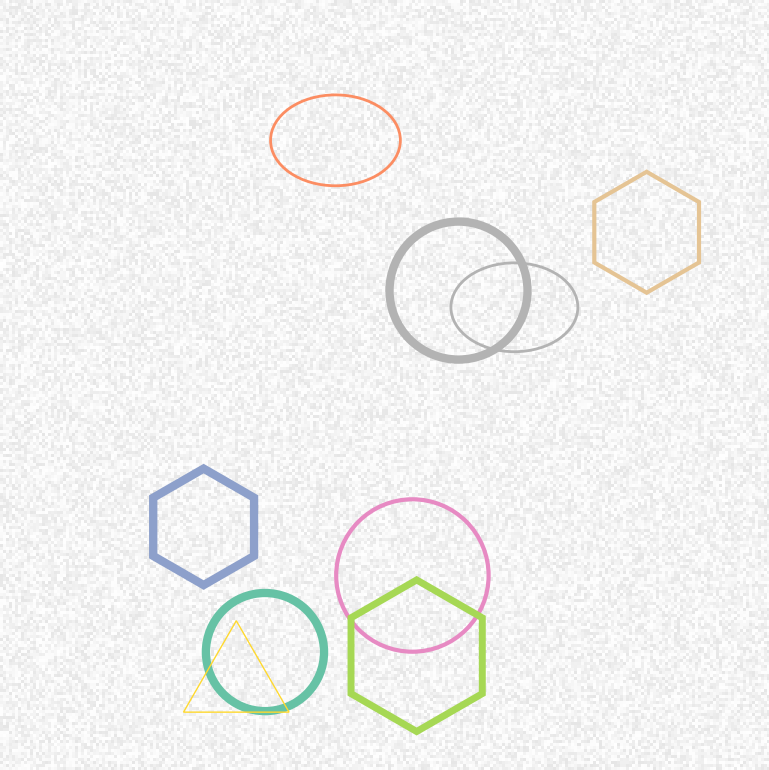[{"shape": "circle", "thickness": 3, "radius": 0.38, "center": [0.344, 0.153]}, {"shape": "oval", "thickness": 1, "radius": 0.42, "center": [0.436, 0.818]}, {"shape": "hexagon", "thickness": 3, "radius": 0.38, "center": [0.264, 0.316]}, {"shape": "circle", "thickness": 1.5, "radius": 0.49, "center": [0.536, 0.253]}, {"shape": "hexagon", "thickness": 2.5, "radius": 0.49, "center": [0.541, 0.148]}, {"shape": "triangle", "thickness": 0.5, "radius": 0.4, "center": [0.307, 0.115]}, {"shape": "hexagon", "thickness": 1.5, "radius": 0.39, "center": [0.84, 0.698]}, {"shape": "circle", "thickness": 3, "radius": 0.45, "center": [0.595, 0.623]}, {"shape": "oval", "thickness": 1, "radius": 0.41, "center": [0.668, 0.601]}]